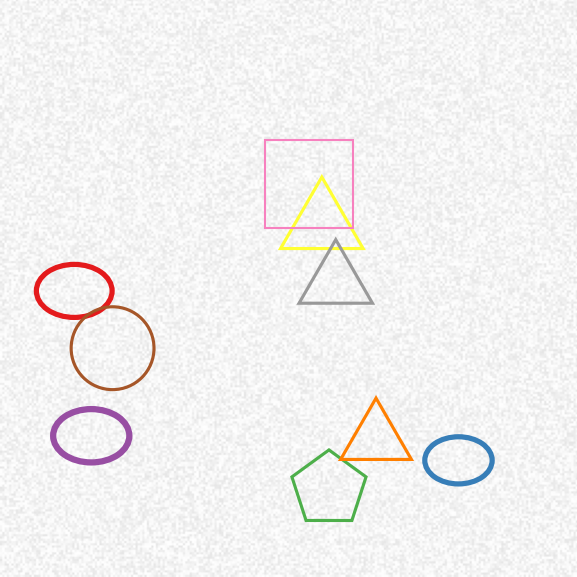[{"shape": "oval", "thickness": 2.5, "radius": 0.33, "center": [0.129, 0.495]}, {"shape": "oval", "thickness": 2.5, "radius": 0.29, "center": [0.794, 0.202]}, {"shape": "pentagon", "thickness": 1.5, "radius": 0.34, "center": [0.57, 0.152]}, {"shape": "oval", "thickness": 3, "radius": 0.33, "center": [0.158, 0.245]}, {"shape": "triangle", "thickness": 1.5, "radius": 0.35, "center": [0.651, 0.239]}, {"shape": "triangle", "thickness": 1.5, "radius": 0.41, "center": [0.557, 0.61]}, {"shape": "circle", "thickness": 1.5, "radius": 0.36, "center": [0.195, 0.396]}, {"shape": "square", "thickness": 1, "radius": 0.38, "center": [0.536, 0.681]}, {"shape": "triangle", "thickness": 1.5, "radius": 0.37, "center": [0.581, 0.511]}]